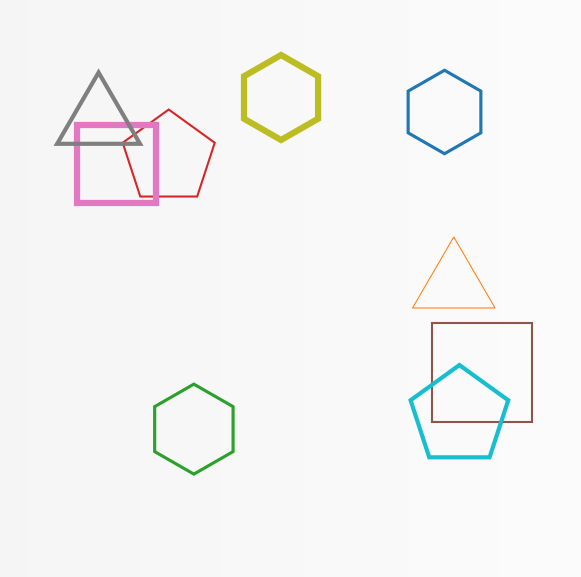[{"shape": "hexagon", "thickness": 1.5, "radius": 0.36, "center": [0.765, 0.805]}, {"shape": "triangle", "thickness": 0.5, "radius": 0.41, "center": [0.781, 0.507]}, {"shape": "hexagon", "thickness": 1.5, "radius": 0.39, "center": [0.334, 0.256]}, {"shape": "pentagon", "thickness": 1, "radius": 0.42, "center": [0.29, 0.726]}, {"shape": "square", "thickness": 1, "radius": 0.43, "center": [0.83, 0.354]}, {"shape": "square", "thickness": 3, "radius": 0.34, "center": [0.201, 0.715]}, {"shape": "triangle", "thickness": 2, "radius": 0.41, "center": [0.17, 0.791]}, {"shape": "hexagon", "thickness": 3, "radius": 0.37, "center": [0.484, 0.83]}, {"shape": "pentagon", "thickness": 2, "radius": 0.44, "center": [0.79, 0.279]}]